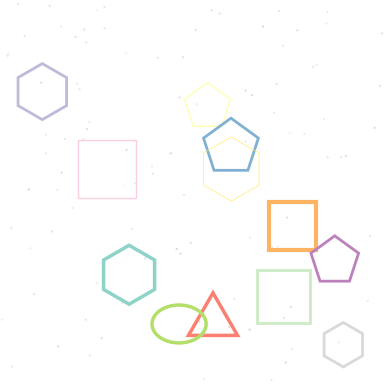[{"shape": "hexagon", "thickness": 2.5, "radius": 0.38, "center": [0.335, 0.286]}, {"shape": "pentagon", "thickness": 1, "radius": 0.31, "center": [0.539, 0.723]}, {"shape": "hexagon", "thickness": 2, "radius": 0.36, "center": [0.11, 0.762]}, {"shape": "triangle", "thickness": 2.5, "radius": 0.37, "center": [0.553, 0.166]}, {"shape": "pentagon", "thickness": 2, "radius": 0.37, "center": [0.6, 0.618]}, {"shape": "square", "thickness": 3, "radius": 0.31, "center": [0.76, 0.412]}, {"shape": "oval", "thickness": 2.5, "radius": 0.35, "center": [0.465, 0.159]}, {"shape": "square", "thickness": 1, "radius": 0.38, "center": [0.278, 0.561]}, {"shape": "hexagon", "thickness": 2, "radius": 0.29, "center": [0.892, 0.105]}, {"shape": "pentagon", "thickness": 2, "radius": 0.33, "center": [0.87, 0.322]}, {"shape": "square", "thickness": 2, "radius": 0.35, "center": [0.736, 0.23]}, {"shape": "hexagon", "thickness": 0.5, "radius": 0.42, "center": [0.601, 0.561]}]